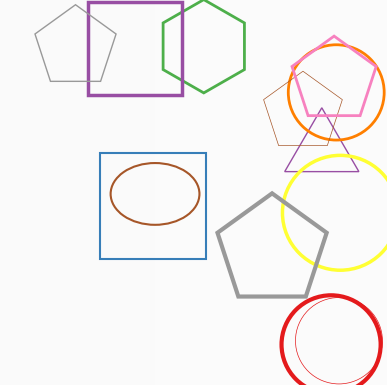[{"shape": "circle", "thickness": 0.5, "radius": 0.56, "center": [0.875, 0.115]}, {"shape": "circle", "thickness": 3, "radius": 0.64, "center": [0.854, 0.105]}, {"shape": "square", "thickness": 1.5, "radius": 0.69, "center": [0.395, 0.464]}, {"shape": "hexagon", "thickness": 2, "radius": 0.61, "center": [0.526, 0.88]}, {"shape": "triangle", "thickness": 1, "radius": 0.55, "center": [0.83, 0.609]}, {"shape": "square", "thickness": 2.5, "radius": 0.6, "center": [0.348, 0.873]}, {"shape": "circle", "thickness": 2, "radius": 0.62, "center": [0.868, 0.76]}, {"shape": "circle", "thickness": 2.5, "radius": 0.75, "center": [0.878, 0.447]}, {"shape": "oval", "thickness": 1.5, "radius": 0.57, "center": [0.4, 0.496]}, {"shape": "pentagon", "thickness": 0.5, "radius": 0.53, "center": [0.782, 0.708]}, {"shape": "pentagon", "thickness": 2, "radius": 0.57, "center": [0.862, 0.792]}, {"shape": "pentagon", "thickness": 3, "radius": 0.74, "center": [0.702, 0.35]}, {"shape": "pentagon", "thickness": 1, "radius": 0.55, "center": [0.195, 0.878]}]